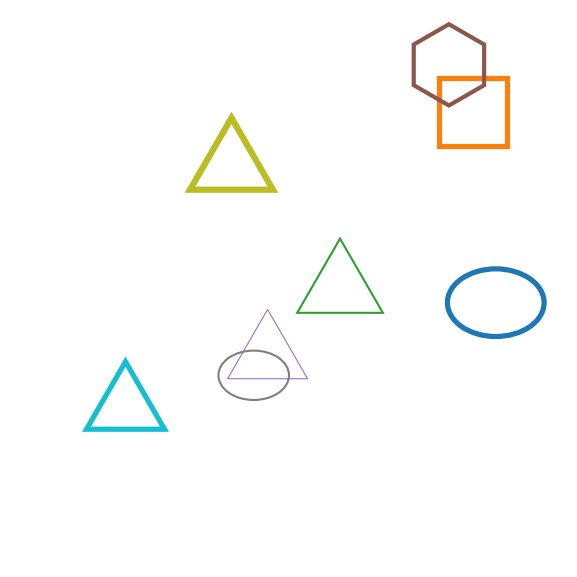[{"shape": "oval", "thickness": 2.5, "radius": 0.42, "center": [0.858, 0.475]}, {"shape": "square", "thickness": 2.5, "radius": 0.29, "center": [0.819, 0.805]}, {"shape": "triangle", "thickness": 1, "radius": 0.43, "center": [0.589, 0.5]}, {"shape": "triangle", "thickness": 0.5, "radius": 0.4, "center": [0.463, 0.383]}, {"shape": "hexagon", "thickness": 2, "radius": 0.35, "center": [0.777, 0.887]}, {"shape": "oval", "thickness": 1, "radius": 0.31, "center": [0.439, 0.349]}, {"shape": "triangle", "thickness": 3, "radius": 0.41, "center": [0.401, 0.712]}, {"shape": "triangle", "thickness": 2.5, "radius": 0.39, "center": [0.217, 0.295]}]